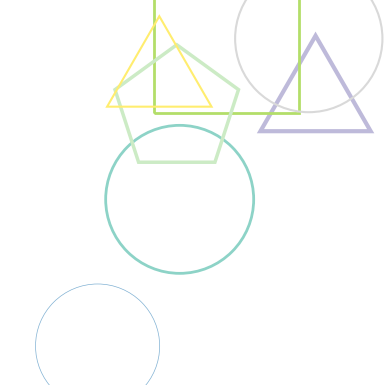[{"shape": "circle", "thickness": 2, "radius": 0.96, "center": [0.467, 0.482]}, {"shape": "triangle", "thickness": 3, "radius": 0.83, "center": [0.82, 0.742]}, {"shape": "circle", "thickness": 0.5, "radius": 0.81, "center": [0.254, 0.101]}, {"shape": "square", "thickness": 2, "radius": 0.94, "center": [0.588, 0.894]}, {"shape": "circle", "thickness": 1.5, "radius": 0.96, "center": [0.802, 0.9]}, {"shape": "pentagon", "thickness": 2.5, "radius": 0.84, "center": [0.459, 0.715]}, {"shape": "triangle", "thickness": 1.5, "radius": 0.78, "center": [0.414, 0.801]}]